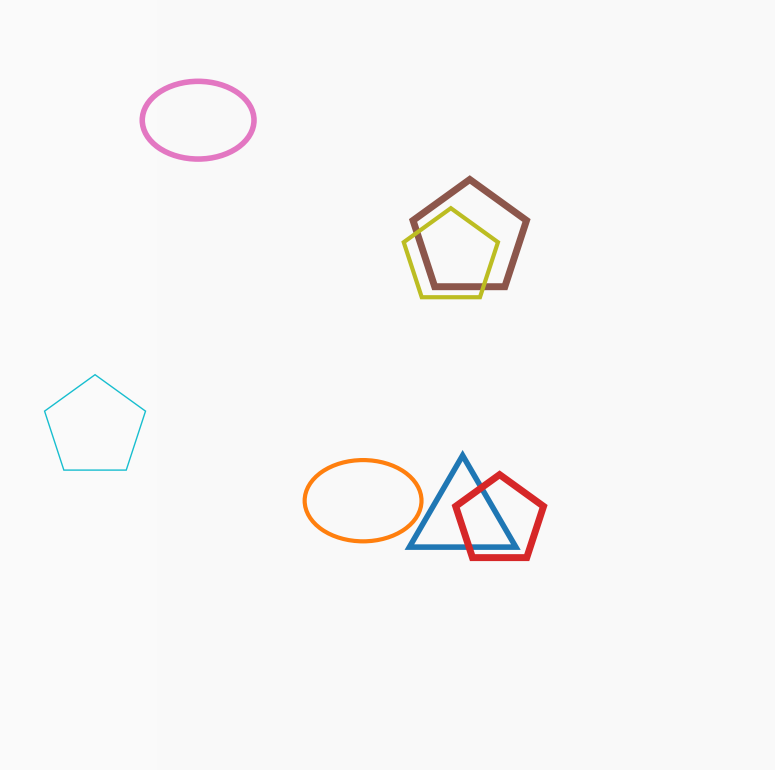[{"shape": "triangle", "thickness": 2, "radius": 0.4, "center": [0.597, 0.329]}, {"shape": "oval", "thickness": 1.5, "radius": 0.38, "center": [0.468, 0.35]}, {"shape": "pentagon", "thickness": 2.5, "radius": 0.3, "center": [0.645, 0.324]}, {"shape": "pentagon", "thickness": 2.5, "radius": 0.38, "center": [0.606, 0.69]}, {"shape": "oval", "thickness": 2, "radius": 0.36, "center": [0.256, 0.844]}, {"shape": "pentagon", "thickness": 1.5, "radius": 0.32, "center": [0.582, 0.666]}, {"shape": "pentagon", "thickness": 0.5, "radius": 0.34, "center": [0.123, 0.445]}]